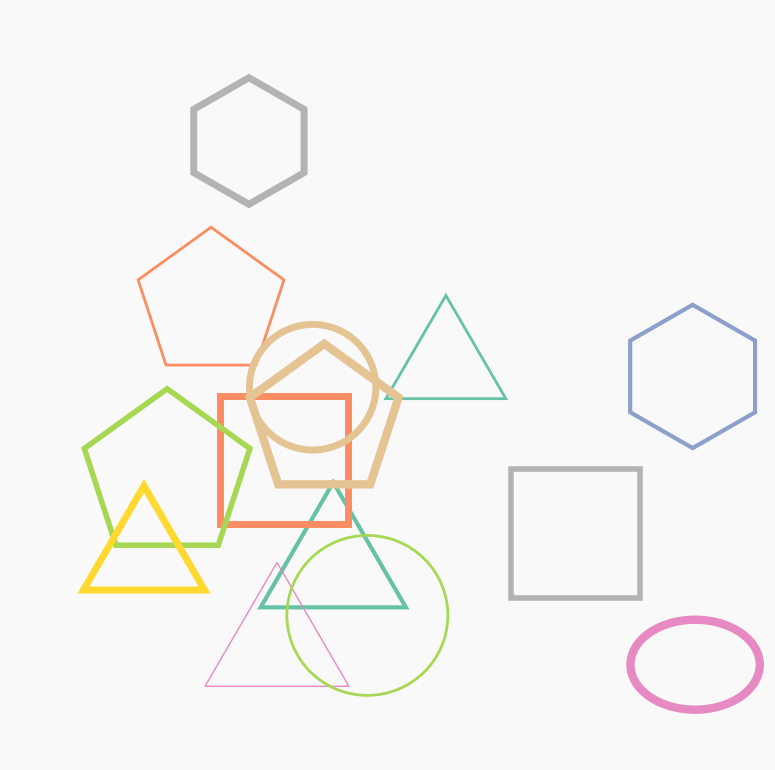[{"shape": "triangle", "thickness": 1, "radius": 0.45, "center": [0.575, 0.527]}, {"shape": "triangle", "thickness": 1.5, "radius": 0.54, "center": [0.43, 0.265]}, {"shape": "pentagon", "thickness": 1, "radius": 0.49, "center": [0.272, 0.606]}, {"shape": "square", "thickness": 2.5, "radius": 0.41, "center": [0.367, 0.403]}, {"shape": "hexagon", "thickness": 1.5, "radius": 0.47, "center": [0.894, 0.511]}, {"shape": "oval", "thickness": 3, "radius": 0.42, "center": [0.897, 0.137]}, {"shape": "triangle", "thickness": 0.5, "radius": 0.54, "center": [0.357, 0.162]}, {"shape": "circle", "thickness": 1, "radius": 0.52, "center": [0.474, 0.201]}, {"shape": "pentagon", "thickness": 2, "radius": 0.56, "center": [0.216, 0.383]}, {"shape": "triangle", "thickness": 2.5, "radius": 0.45, "center": [0.186, 0.279]}, {"shape": "circle", "thickness": 2.5, "radius": 0.41, "center": [0.403, 0.497]}, {"shape": "pentagon", "thickness": 3, "radius": 0.5, "center": [0.418, 0.453]}, {"shape": "hexagon", "thickness": 2.5, "radius": 0.41, "center": [0.321, 0.817]}, {"shape": "square", "thickness": 2, "radius": 0.42, "center": [0.743, 0.307]}]